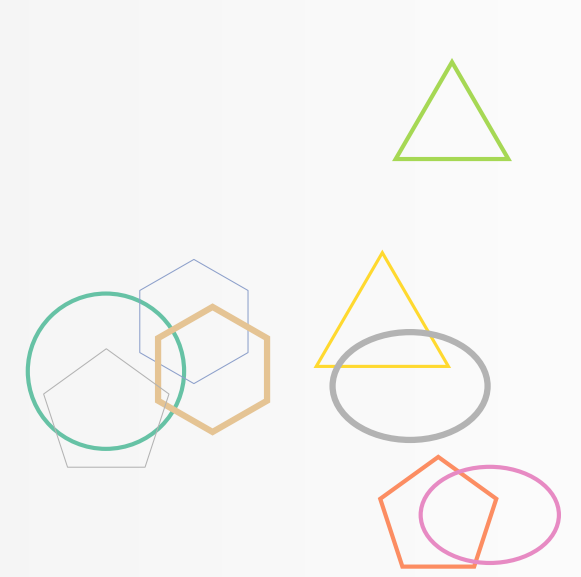[{"shape": "circle", "thickness": 2, "radius": 0.67, "center": [0.182, 0.356]}, {"shape": "pentagon", "thickness": 2, "radius": 0.52, "center": [0.754, 0.103]}, {"shape": "hexagon", "thickness": 0.5, "radius": 0.54, "center": [0.334, 0.442]}, {"shape": "oval", "thickness": 2, "radius": 0.59, "center": [0.843, 0.108]}, {"shape": "triangle", "thickness": 2, "radius": 0.56, "center": [0.778, 0.78]}, {"shape": "triangle", "thickness": 1.5, "radius": 0.66, "center": [0.658, 0.43]}, {"shape": "hexagon", "thickness": 3, "radius": 0.54, "center": [0.366, 0.359]}, {"shape": "pentagon", "thickness": 0.5, "radius": 0.57, "center": [0.183, 0.282]}, {"shape": "oval", "thickness": 3, "radius": 0.67, "center": [0.706, 0.331]}]